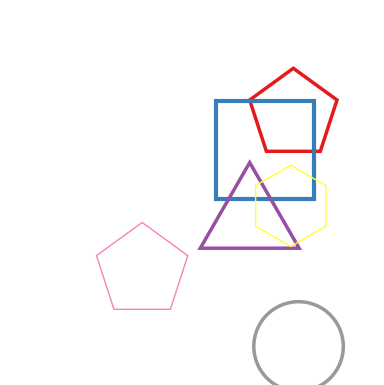[{"shape": "pentagon", "thickness": 2.5, "radius": 0.6, "center": [0.762, 0.703]}, {"shape": "square", "thickness": 3, "radius": 0.64, "center": [0.688, 0.61]}, {"shape": "triangle", "thickness": 2.5, "radius": 0.74, "center": [0.649, 0.429]}, {"shape": "hexagon", "thickness": 1, "radius": 0.53, "center": [0.755, 0.465]}, {"shape": "pentagon", "thickness": 1, "radius": 0.62, "center": [0.369, 0.297]}, {"shape": "circle", "thickness": 2.5, "radius": 0.58, "center": [0.775, 0.1]}]